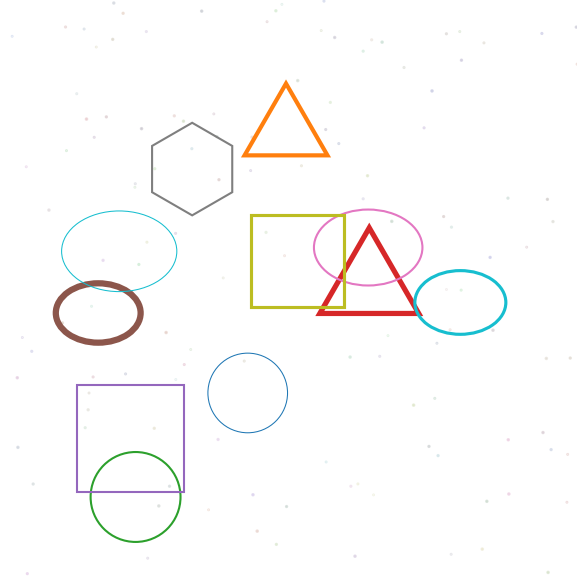[{"shape": "circle", "thickness": 0.5, "radius": 0.34, "center": [0.429, 0.319]}, {"shape": "triangle", "thickness": 2, "radius": 0.41, "center": [0.495, 0.772]}, {"shape": "circle", "thickness": 1, "radius": 0.39, "center": [0.235, 0.139]}, {"shape": "triangle", "thickness": 2.5, "radius": 0.49, "center": [0.639, 0.506]}, {"shape": "square", "thickness": 1, "radius": 0.46, "center": [0.226, 0.24]}, {"shape": "oval", "thickness": 3, "radius": 0.37, "center": [0.17, 0.457]}, {"shape": "oval", "thickness": 1, "radius": 0.47, "center": [0.638, 0.571]}, {"shape": "hexagon", "thickness": 1, "radius": 0.4, "center": [0.333, 0.706]}, {"shape": "square", "thickness": 1.5, "radius": 0.4, "center": [0.515, 0.547]}, {"shape": "oval", "thickness": 0.5, "radius": 0.5, "center": [0.206, 0.564]}, {"shape": "oval", "thickness": 1.5, "radius": 0.39, "center": [0.797, 0.475]}]